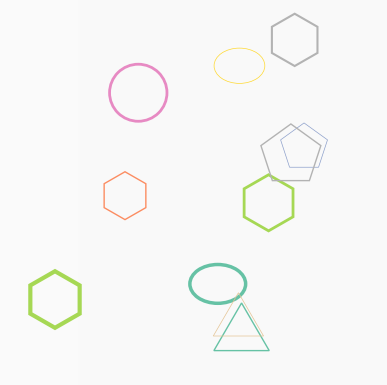[{"shape": "triangle", "thickness": 1, "radius": 0.41, "center": [0.623, 0.131]}, {"shape": "oval", "thickness": 2.5, "radius": 0.36, "center": [0.562, 0.263]}, {"shape": "hexagon", "thickness": 1, "radius": 0.31, "center": [0.323, 0.492]}, {"shape": "pentagon", "thickness": 0.5, "radius": 0.32, "center": [0.785, 0.617]}, {"shape": "circle", "thickness": 2, "radius": 0.37, "center": [0.357, 0.759]}, {"shape": "hexagon", "thickness": 2, "radius": 0.36, "center": [0.693, 0.473]}, {"shape": "hexagon", "thickness": 3, "radius": 0.37, "center": [0.142, 0.222]}, {"shape": "oval", "thickness": 0.5, "radius": 0.33, "center": [0.618, 0.829]}, {"shape": "triangle", "thickness": 0.5, "radius": 0.37, "center": [0.615, 0.165]}, {"shape": "hexagon", "thickness": 1.5, "radius": 0.34, "center": [0.76, 0.896]}, {"shape": "pentagon", "thickness": 1, "radius": 0.41, "center": [0.751, 0.597]}]